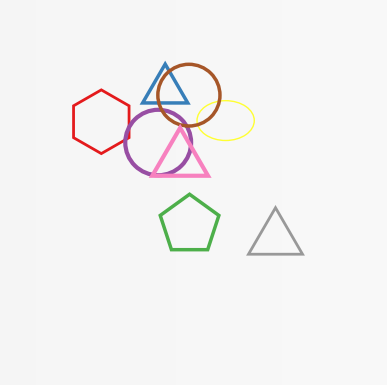[{"shape": "hexagon", "thickness": 2, "radius": 0.41, "center": [0.261, 0.684]}, {"shape": "triangle", "thickness": 2.5, "radius": 0.34, "center": [0.426, 0.766]}, {"shape": "pentagon", "thickness": 2.5, "radius": 0.4, "center": [0.489, 0.416]}, {"shape": "circle", "thickness": 3, "radius": 0.42, "center": [0.408, 0.63]}, {"shape": "oval", "thickness": 1, "radius": 0.37, "center": [0.582, 0.687]}, {"shape": "circle", "thickness": 2.5, "radius": 0.4, "center": [0.488, 0.753]}, {"shape": "triangle", "thickness": 3, "radius": 0.41, "center": [0.465, 0.585]}, {"shape": "triangle", "thickness": 2, "radius": 0.4, "center": [0.711, 0.38]}]